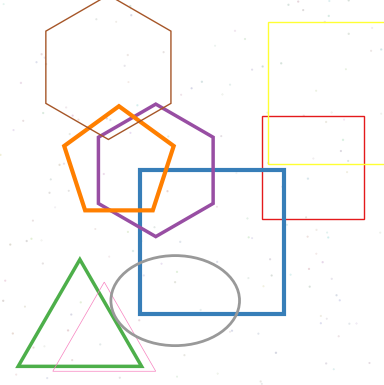[{"shape": "square", "thickness": 1, "radius": 0.67, "center": [0.813, 0.566]}, {"shape": "square", "thickness": 3, "radius": 0.94, "center": [0.551, 0.372]}, {"shape": "triangle", "thickness": 2.5, "radius": 0.93, "center": [0.207, 0.141]}, {"shape": "hexagon", "thickness": 2.5, "radius": 0.86, "center": [0.405, 0.558]}, {"shape": "pentagon", "thickness": 3, "radius": 0.75, "center": [0.309, 0.575]}, {"shape": "square", "thickness": 1, "radius": 0.92, "center": [0.88, 0.758]}, {"shape": "hexagon", "thickness": 1, "radius": 0.94, "center": [0.282, 0.825]}, {"shape": "triangle", "thickness": 0.5, "radius": 0.77, "center": [0.271, 0.113]}, {"shape": "oval", "thickness": 2, "radius": 0.84, "center": [0.455, 0.219]}]